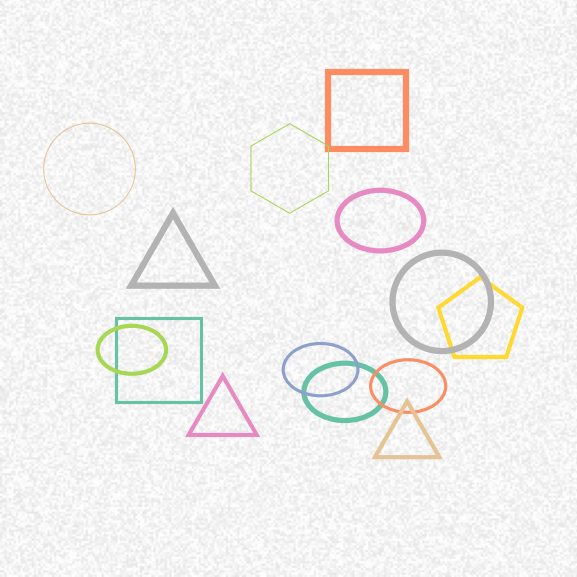[{"shape": "oval", "thickness": 2.5, "radius": 0.35, "center": [0.597, 0.321]}, {"shape": "square", "thickness": 1.5, "radius": 0.36, "center": [0.274, 0.376]}, {"shape": "square", "thickness": 3, "radius": 0.33, "center": [0.636, 0.808]}, {"shape": "oval", "thickness": 1.5, "radius": 0.33, "center": [0.707, 0.331]}, {"shape": "oval", "thickness": 1.5, "radius": 0.32, "center": [0.555, 0.359]}, {"shape": "triangle", "thickness": 2, "radius": 0.34, "center": [0.386, 0.28]}, {"shape": "oval", "thickness": 2.5, "radius": 0.38, "center": [0.659, 0.617]}, {"shape": "oval", "thickness": 2, "radius": 0.3, "center": [0.228, 0.393]}, {"shape": "hexagon", "thickness": 0.5, "radius": 0.39, "center": [0.502, 0.707]}, {"shape": "pentagon", "thickness": 2, "radius": 0.38, "center": [0.832, 0.443]}, {"shape": "triangle", "thickness": 2, "radius": 0.32, "center": [0.705, 0.24]}, {"shape": "circle", "thickness": 0.5, "radius": 0.4, "center": [0.155, 0.706]}, {"shape": "triangle", "thickness": 3, "radius": 0.42, "center": [0.3, 0.546]}, {"shape": "circle", "thickness": 3, "radius": 0.43, "center": [0.765, 0.476]}]